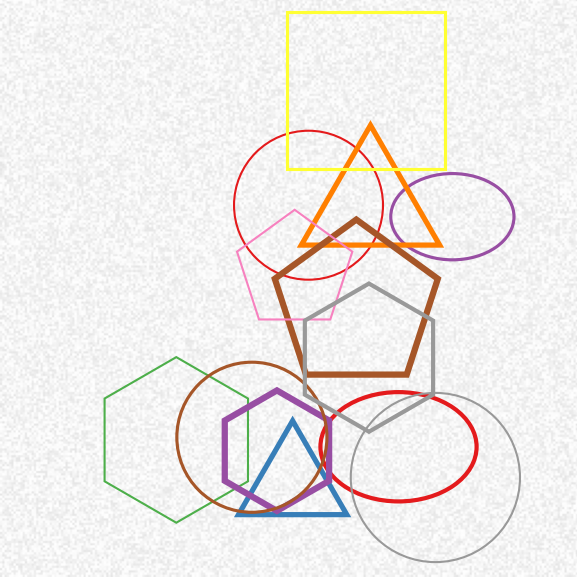[{"shape": "oval", "thickness": 2, "radius": 0.68, "center": [0.69, 0.226]}, {"shape": "circle", "thickness": 1, "radius": 0.64, "center": [0.534, 0.644]}, {"shape": "triangle", "thickness": 2.5, "radius": 0.54, "center": [0.507, 0.162]}, {"shape": "hexagon", "thickness": 1, "radius": 0.72, "center": [0.305, 0.237]}, {"shape": "hexagon", "thickness": 3, "radius": 0.52, "center": [0.48, 0.219]}, {"shape": "oval", "thickness": 1.5, "radius": 0.53, "center": [0.783, 0.624]}, {"shape": "triangle", "thickness": 2.5, "radius": 0.69, "center": [0.642, 0.644]}, {"shape": "square", "thickness": 1.5, "radius": 0.68, "center": [0.634, 0.842]}, {"shape": "pentagon", "thickness": 3, "radius": 0.74, "center": [0.617, 0.471]}, {"shape": "circle", "thickness": 1.5, "radius": 0.65, "center": [0.436, 0.242]}, {"shape": "pentagon", "thickness": 1, "radius": 0.52, "center": [0.51, 0.531]}, {"shape": "circle", "thickness": 1, "radius": 0.73, "center": [0.754, 0.172]}, {"shape": "hexagon", "thickness": 2, "radius": 0.64, "center": [0.639, 0.38]}]